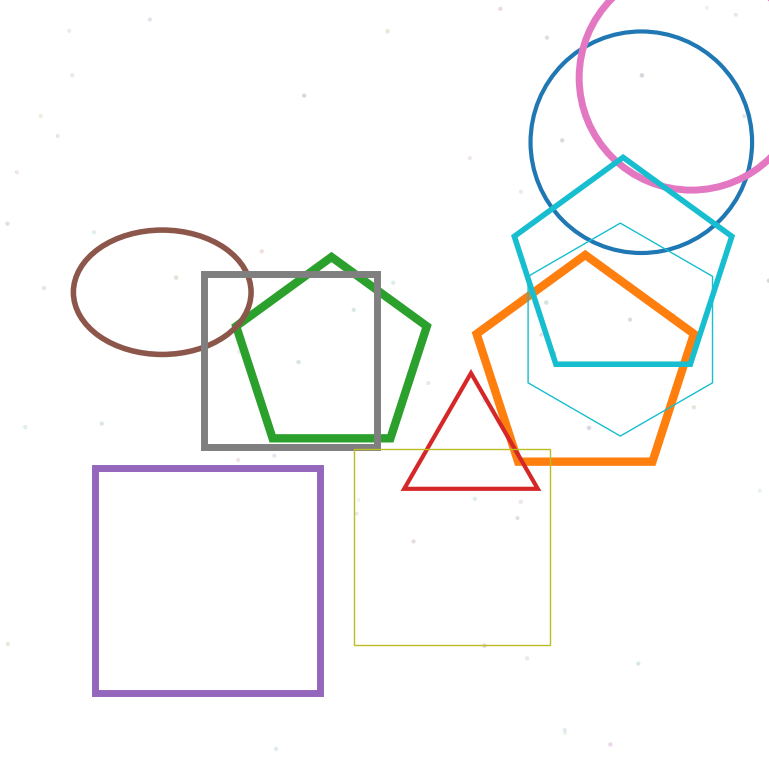[{"shape": "circle", "thickness": 1.5, "radius": 0.72, "center": [0.833, 0.815]}, {"shape": "pentagon", "thickness": 3, "radius": 0.74, "center": [0.76, 0.521]}, {"shape": "pentagon", "thickness": 3, "radius": 0.65, "center": [0.431, 0.536]}, {"shape": "triangle", "thickness": 1.5, "radius": 0.5, "center": [0.612, 0.415]}, {"shape": "square", "thickness": 2.5, "radius": 0.73, "center": [0.269, 0.246]}, {"shape": "oval", "thickness": 2, "radius": 0.58, "center": [0.211, 0.62]}, {"shape": "circle", "thickness": 2.5, "radius": 0.73, "center": [0.898, 0.899]}, {"shape": "square", "thickness": 2.5, "radius": 0.56, "center": [0.377, 0.532]}, {"shape": "square", "thickness": 0.5, "radius": 0.64, "center": [0.587, 0.289]}, {"shape": "hexagon", "thickness": 0.5, "radius": 0.69, "center": [0.806, 0.572]}, {"shape": "pentagon", "thickness": 2, "radius": 0.74, "center": [0.809, 0.647]}]